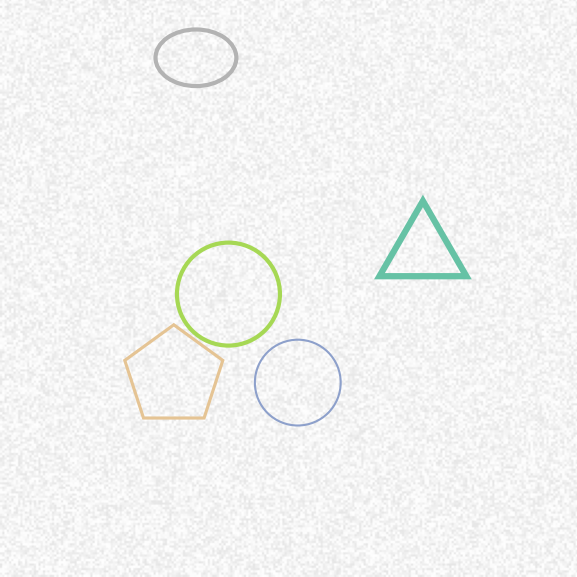[{"shape": "triangle", "thickness": 3, "radius": 0.43, "center": [0.732, 0.564]}, {"shape": "circle", "thickness": 1, "radius": 0.37, "center": [0.516, 0.337]}, {"shape": "circle", "thickness": 2, "radius": 0.45, "center": [0.396, 0.49]}, {"shape": "pentagon", "thickness": 1.5, "radius": 0.45, "center": [0.301, 0.347]}, {"shape": "oval", "thickness": 2, "radius": 0.35, "center": [0.339, 0.899]}]